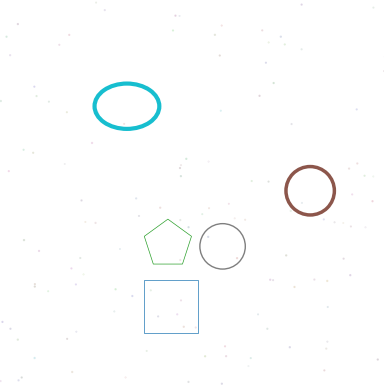[{"shape": "square", "thickness": 0.5, "radius": 0.35, "center": [0.444, 0.204]}, {"shape": "pentagon", "thickness": 0.5, "radius": 0.32, "center": [0.436, 0.366]}, {"shape": "circle", "thickness": 2.5, "radius": 0.31, "center": [0.806, 0.505]}, {"shape": "circle", "thickness": 1, "radius": 0.29, "center": [0.578, 0.36]}, {"shape": "oval", "thickness": 3, "radius": 0.42, "center": [0.33, 0.724]}]